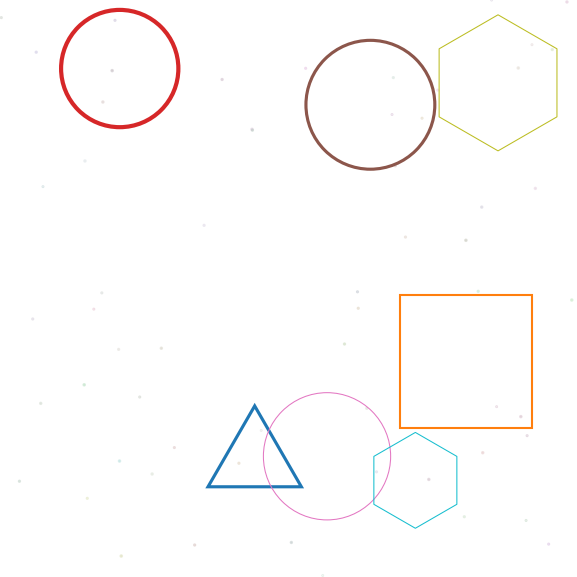[{"shape": "triangle", "thickness": 1.5, "radius": 0.47, "center": [0.441, 0.203]}, {"shape": "square", "thickness": 1, "radius": 0.57, "center": [0.807, 0.373]}, {"shape": "circle", "thickness": 2, "radius": 0.51, "center": [0.207, 0.88]}, {"shape": "circle", "thickness": 1.5, "radius": 0.56, "center": [0.641, 0.818]}, {"shape": "circle", "thickness": 0.5, "radius": 0.55, "center": [0.566, 0.209]}, {"shape": "hexagon", "thickness": 0.5, "radius": 0.59, "center": [0.862, 0.856]}, {"shape": "hexagon", "thickness": 0.5, "radius": 0.41, "center": [0.719, 0.167]}]